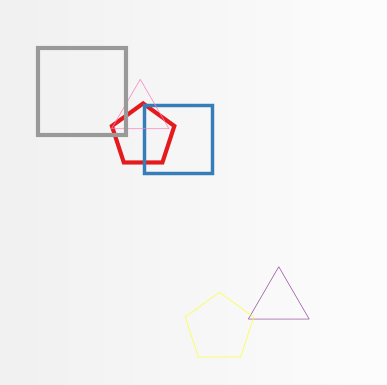[{"shape": "pentagon", "thickness": 3, "radius": 0.42, "center": [0.369, 0.647]}, {"shape": "square", "thickness": 2.5, "radius": 0.44, "center": [0.459, 0.64]}, {"shape": "triangle", "thickness": 0.5, "radius": 0.45, "center": [0.719, 0.217]}, {"shape": "pentagon", "thickness": 0.5, "radius": 0.46, "center": [0.566, 0.148]}, {"shape": "triangle", "thickness": 0.5, "radius": 0.43, "center": [0.362, 0.708]}, {"shape": "square", "thickness": 3, "radius": 0.57, "center": [0.213, 0.763]}]